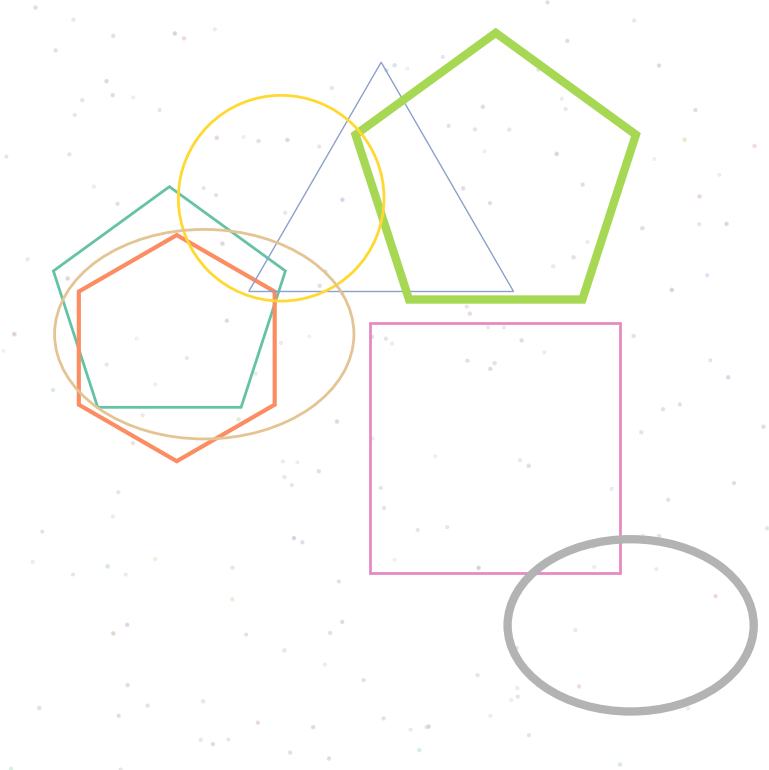[{"shape": "pentagon", "thickness": 1, "radius": 0.79, "center": [0.22, 0.599]}, {"shape": "hexagon", "thickness": 1.5, "radius": 0.73, "center": [0.23, 0.548]}, {"shape": "triangle", "thickness": 0.5, "radius": 0.99, "center": [0.495, 0.721]}, {"shape": "square", "thickness": 1, "radius": 0.81, "center": [0.642, 0.418]}, {"shape": "pentagon", "thickness": 3, "radius": 0.96, "center": [0.644, 0.766]}, {"shape": "circle", "thickness": 1, "radius": 0.67, "center": [0.365, 0.743]}, {"shape": "oval", "thickness": 1, "radius": 0.97, "center": [0.265, 0.566]}, {"shape": "oval", "thickness": 3, "radius": 0.8, "center": [0.819, 0.188]}]